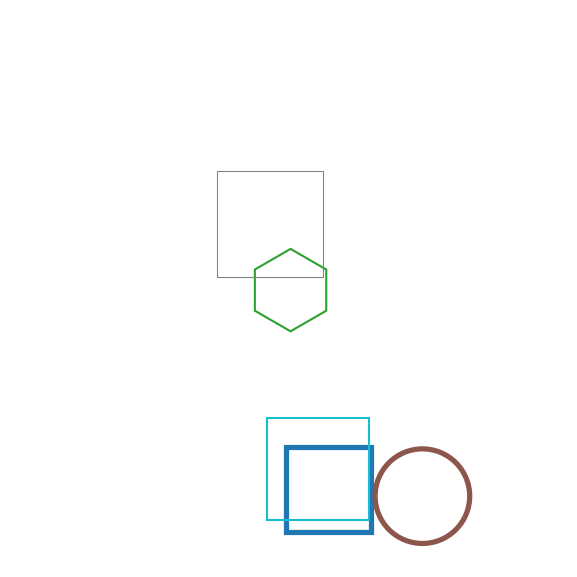[{"shape": "square", "thickness": 2.5, "radius": 0.37, "center": [0.569, 0.151]}, {"shape": "hexagon", "thickness": 1, "radius": 0.36, "center": [0.503, 0.497]}, {"shape": "circle", "thickness": 2.5, "radius": 0.41, "center": [0.731, 0.14]}, {"shape": "square", "thickness": 0.5, "radius": 0.46, "center": [0.468, 0.611]}, {"shape": "square", "thickness": 1, "radius": 0.44, "center": [0.551, 0.188]}]